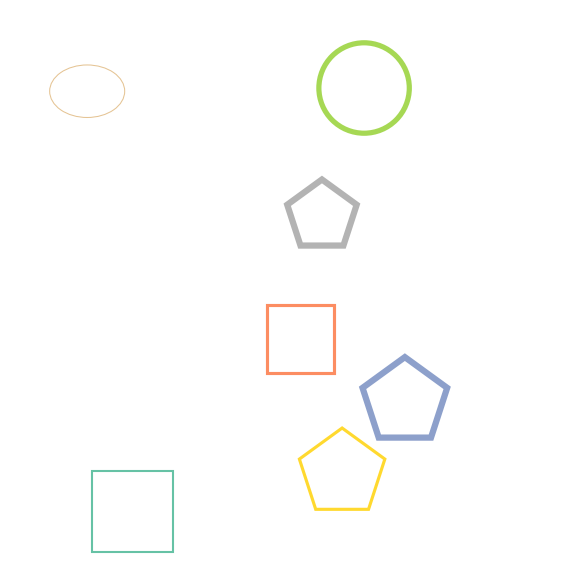[{"shape": "square", "thickness": 1, "radius": 0.35, "center": [0.23, 0.113]}, {"shape": "square", "thickness": 1.5, "radius": 0.29, "center": [0.52, 0.412]}, {"shape": "pentagon", "thickness": 3, "radius": 0.39, "center": [0.701, 0.304]}, {"shape": "circle", "thickness": 2.5, "radius": 0.39, "center": [0.63, 0.847]}, {"shape": "pentagon", "thickness": 1.5, "radius": 0.39, "center": [0.592, 0.18]}, {"shape": "oval", "thickness": 0.5, "radius": 0.32, "center": [0.151, 0.841]}, {"shape": "pentagon", "thickness": 3, "radius": 0.32, "center": [0.557, 0.625]}]